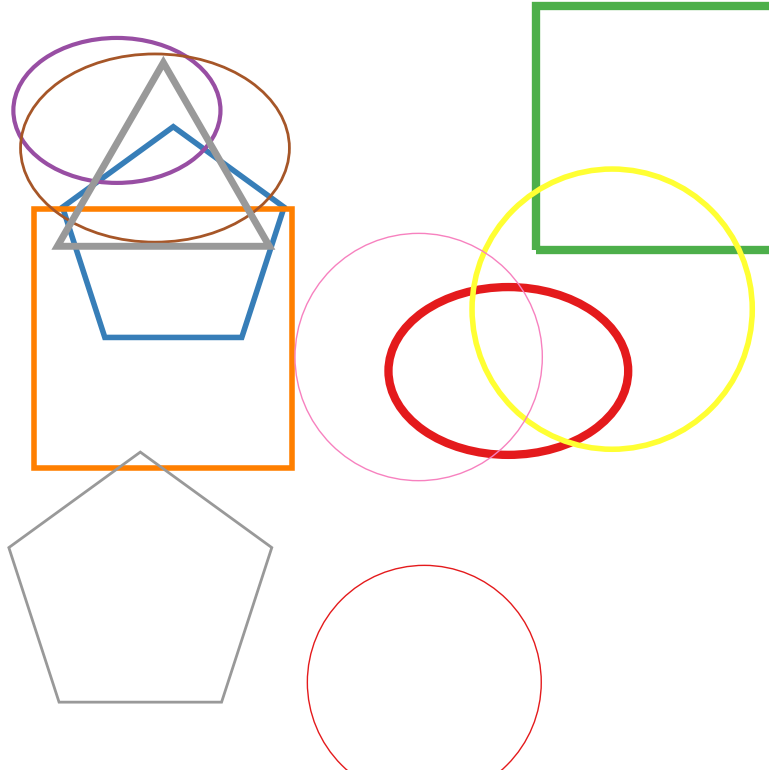[{"shape": "oval", "thickness": 3, "radius": 0.78, "center": [0.66, 0.518]}, {"shape": "circle", "thickness": 0.5, "radius": 0.76, "center": [0.551, 0.114]}, {"shape": "pentagon", "thickness": 2, "radius": 0.76, "center": [0.225, 0.684]}, {"shape": "square", "thickness": 3, "radius": 0.79, "center": [0.854, 0.834]}, {"shape": "oval", "thickness": 1.5, "radius": 0.67, "center": [0.152, 0.857]}, {"shape": "square", "thickness": 2, "radius": 0.84, "center": [0.212, 0.561]}, {"shape": "circle", "thickness": 2, "radius": 0.91, "center": [0.795, 0.599]}, {"shape": "oval", "thickness": 1, "radius": 0.87, "center": [0.201, 0.808]}, {"shape": "circle", "thickness": 0.5, "radius": 0.8, "center": [0.544, 0.536]}, {"shape": "triangle", "thickness": 2.5, "radius": 0.79, "center": [0.212, 0.76]}, {"shape": "pentagon", "thickness": 1, "radius": 0.9, "center": [0.182, 0.233]}]